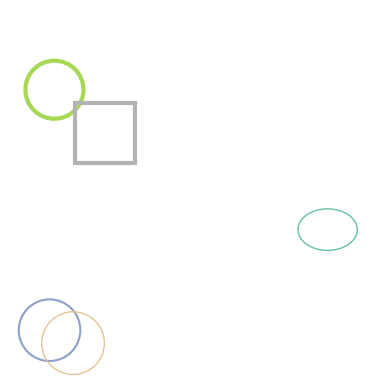[{"shape": "oval", "thickness": 1, "radius": 0.39, "center": [0.851, 0.404]}, {"shape": "circle", "thickness": 1.5, "radius": 0.4, "center": [0.129, 0.142]}, {"shape": "circle", "thickness": 3, "radius": 0.38, "center": [0.141, 0.767]}, {"shape": "circle", "thickness": 1, "radius": 0.41, "center": [0.19, 0.109]}, {"shape": "square", "thickness": 3, "radius": 0.39, "center": [0.273, 0.655]}]